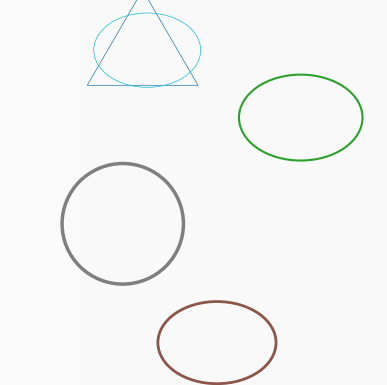[{"shape": "triangle", "thickness": 0.5, "radius": 0.83, "center": [0.368, 0.861]}, {"shape": "oval", "thickness": 1.5, "radius": 0.8, "center": [0.776, 0.695]}, {"shape": "oval", "thickness": 2, "radius": 0.76, "center": [0.56, 0.11]}, {"shape": "circle", "thickness": 2.5, "radius": 0.78, "center": [0.317, 0.419]}, {"shape": "oval", "thickness": 0.5, "radius": 0.69, "center": [0.38, 0.87]}]